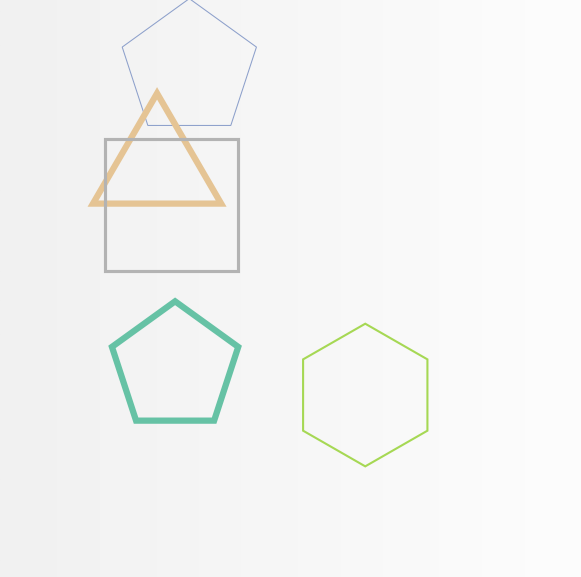[{"shape": "pentagon", "thickness": 3, "radius": 0.57, "center": [0.301, 0.363]}, {"shape": "pentagon", "thickness": 0.5, "radius": 0.61, "center": [0.326, 0.88]}, {"shape": "hexagon", "thickness": 1, "radius": 0.62, "center": [0.628, 0.315]}, {"shape": "triangle", "thickness": 3, "radius": 0.64, "center": [0.27, 0.71]}, {"shape": "square", "thickness": 1.5, "radius": 0.57, "center": [0.295, 0.644]}]